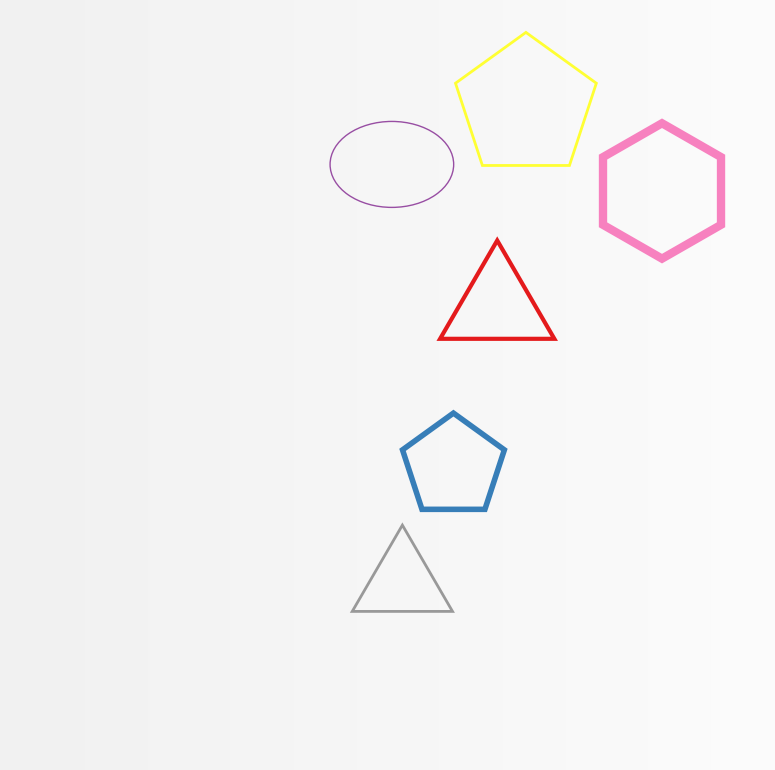[{"shape": "triangle", "thickness": 1.5, "radius": 0.43, "center": [0.642, 0.603]}, {"shape": "pentagon", "thickness": 2, "radius": 0.35, "center": [0.585, 0.394]}, {"shape": "oval", "thickness": 0.5, "radius": 0.4, "center": [0.506, 0.786]}, {"shape": "pentagon", "thickness": 1, "radius": 0.48, "center": [0.679, 0.862]}, {"shape": "hexagon", "thickness": 3, "radius": 0.44, "center": [0.854, 0.752]}, {"shape": "triangle", "thickness": 1, "radius": 0.37, "center": [0.519, 0.243]}]